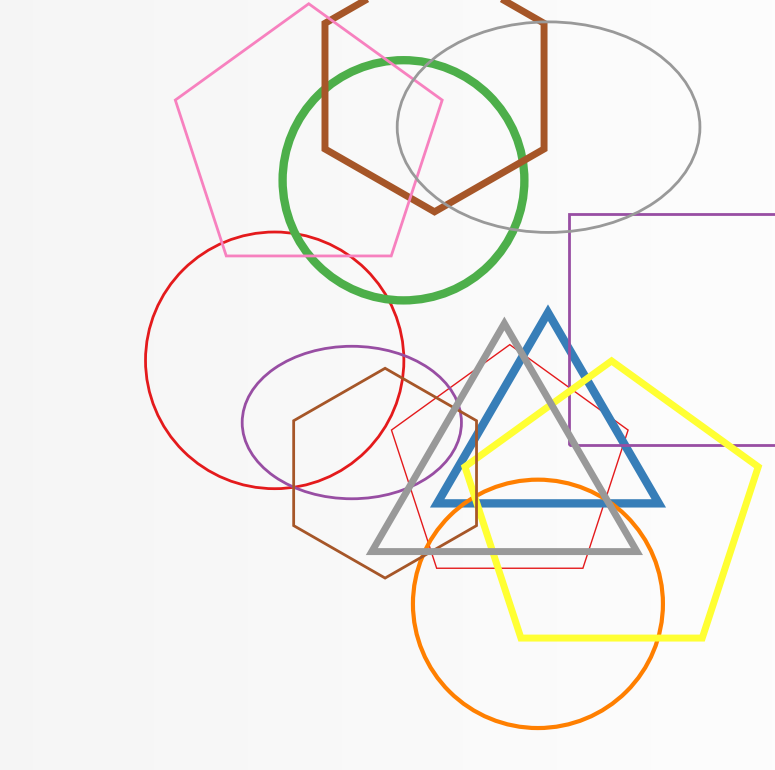[{"shape": "circle", "thickness": 1, "radius": 0.83, "center": [0.354, 0.532]}, {"shape": "pentagon", "thickness": 0.5, "radius": 0.8, "center": [0.658, 0.392]}, {"shape": "triangle", "thickness": 3, "radius": 0.83, "center": [0.707, 0.429]}, {"shape": "circle", "thickness": 3, "radius": 0.78, "center": [0.521, 0.766]}, {"shape": "oval", "thickness": 1, "radius": 0.71, "center": [0.454, 0.451]}, {"shape": "square", "thickness": 1, "radius": 0.75, "center": [0.884, 0.572]}, {"shape": "circle", "thickness": 1.5, "radius": 0.81, "center": [0.694, 0.216]}, {"shape": "pentagon", "thickness": 2.5, "radius": 0.99, "center": [0.789, 0.332]}, {"shape": "hexagon", "thickness": 2.5, "radius": 0.82, "center": [0.561, 0.888]}, {"shape": "hexagon", "thickness": 1, "radius": 0.68, "center": [0.497, 0.385]}, {"shape": "pentagon", "thickness": 1, "radius": 0.91, "center": [0.398, 0.814]}, {"shape": "triangle", "thickness": 2.5, "radius": 0.99, "center": [0.651, 0.382]}, {"shape": "oval", "thickness": 1, "radius": 0.98, "center": [0.708, 0.835]}]